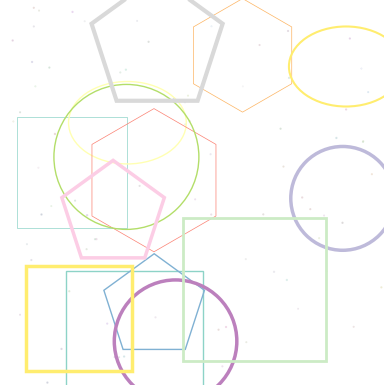[{"shape": "square", "thickness": 1, "radius": 0.89, "center": [0.35, 0.12]}, {"shape": "square", "thickness": 0.5, "radius": 0.72, "center": [0.186, 0.552]}, {"shape": "oval", "thickness": 1, "radius": 0.76, "center": [0.331, 0.681]}, {"shape": "circle", "thickness": 2.5, "radius": 0.67, "center": [0.89, 0.485]}, {"shape": "hexagon", "thickness": 0.5, "radius": 0.93, "center": [0.4, 0.532]}, {"shape": "pentagon", "thickness": 1, "radius": 0.69, "center": [0.4, 0.204]}, {"shape": "hexagon", "thickness": 0.5, "radius": 0.74, "center": [0.63, 0.856]}, {"shape": "circle", "thickness": 1, "radius": 0.94, "center": [0.328, 0.592]}, {"shape": "pentagon", "thickness": 2.5, "radius": 0.7, "center": [0.294, 0.443]}, {"shape": "pentagon", "thickness": 3, "radius": 0.9, "center": [0.408, 0.883]}, {"shape": "circle", "thickness": 2.5, "radius": 0.8, "center": [0.456, 0.114]}, {"shape": "square", "thickness": 2, "radius": 0.93, "center": [0.661, 0.248]}, {"shape": "oval", "thickness": 1.5, "radius": 0.74, "center": [0.899, 0.827]}, {"shape": "square", "thickness": 2.5, "radius": 0.69, "center": [0.205, 0.173]}]